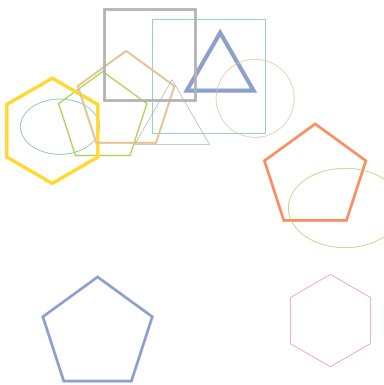[{"shape": "square", "thickness": 0.5, "radius": 0.74, "center": [0.541, 0.802]}, {"shape": "oval", "thickness": 0.5, "radius": 0.51, "center": [0.156, 0.671]}, {"shape": "pentagon", "thickness": 2, "radius": 0.69, "center": [0.819, 0.54]}, {"shape": "pentagon", "thickness": 2, "radius": 0.75, "center": [0.253, 0.131]}, {"shape": "triangle", "thickness": 3, "radius": 0.5, "center": [0.572, 0.815]}, {"shape": "hexagon", "thickness": 0.5, "radius": 0.6, "center": [0.858, 0.167]}, {"shape": "pentagon", "thickness": 1, "radius": 0.6, "center": [0.267, 0.694]}, {"shape": "oval", "thickness": 0.5, "radius": 0.74, "center": [0.896, 0.46]}, {"shape": "hexagon", "thickness": 2.5, "radius": 0.68, "center": [0.136, 0.66]}, {"shape": "pentagon", "thickness": 1.5, "radius": 0.66, "center": [0.328, 0.736]}, {"shape": "circle", "thickness": 0.5, "radius": 0.51, "center": [0.663, 0.745]}, {"shape": "triangle", "thickness": 0.5, "radius": 0.56, "center": [0.447, 0.681]}, {"shape": "square", "thickness": 2, "radius": 0.59, "center": [0.388, 0.859]}]